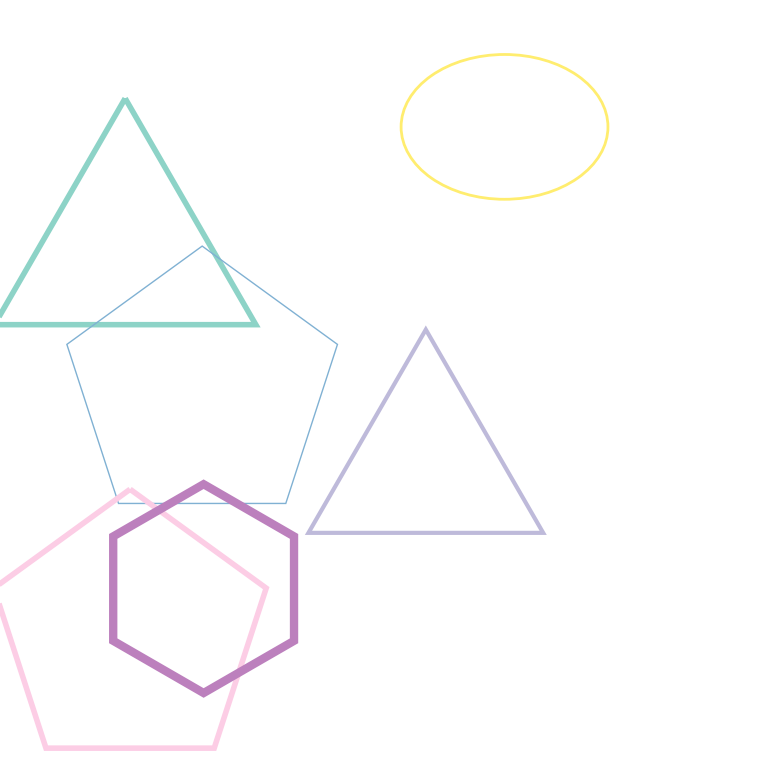[{"shape": "triangle", "thickness": 2, "radius": 0.98, "center": [0.163, 0.676]}, {"shape": "triangle", "thickness": 1.5, "radius": 0.88, "center": [0.553, 0.396]}, {"shape": "pentagon", "thickness": 0.5, "radius": 0.92, "center": [0.263, 0.496]}, {"shape": "pentagon", "thickness": 2, "radius": 0.93, "center": [0.169, 0.179]}, {"shape": "hexagon", "thickness": 3, "radius": 0.68, "center": [0.264, 0.236]}, {"shape": "oval", "thickness": 1, "radius": 0.67, "center": [0.655, 0.835]}]